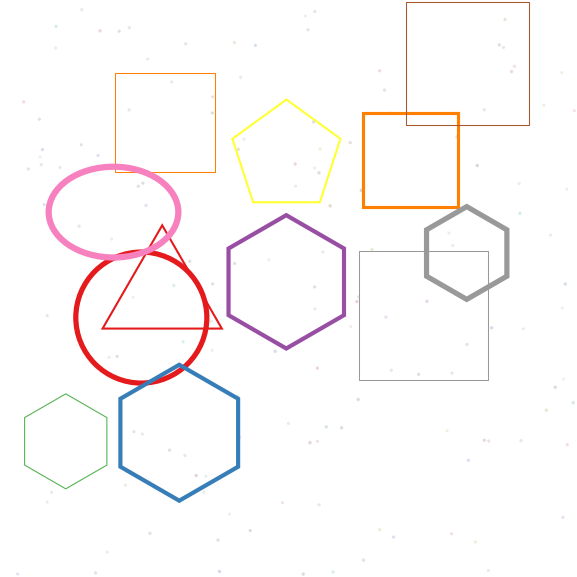[{"shape": "circle", "thickness": 2.5, "radius": 0.57, "center": [0.245, 0.449]}, {"shape": "triangle", "thickness": 1, "radius": 0.6, "center": [0.281, 0.49]}, {"shape": "hexagon", "thickness": 2, "radius": 0.59, "center": [0.31, 0.25]}, {"shape": "hexagon", "thickness": 0.5, "radius": 0.41, "center": [0.114, 0.235]}, {"shape": "hexagon", "thickness": 2, "radius": 0.58, "center": [0.496, 0.511]}, {"shape": "square", "thickness": 0.5, "radius": 0.43, "center": [0.286, 0.787]}, {"shape": "square", "thickness": 1.5, "radius": 0.41, "center": [0.711, 0.722]}, {"shape": "pentagon", "thickness": 1, "radius": 0.49, "center": [0.496, 0.728]}, {"shape": "square", "thickness": 0.5, "radius": 0.53, "center": [0.809, 0.89]}, {"shape": "oval", "thickness": 3, "radius": 0.56, "center": [0.197, 0.632]}, {"shape": "square", "thickness": 0.5, "radius": 0.56, "center": [0.733, 0.453]}, {"shape": "hexagon", "thickness": 2.5, "radius": 0.4, "center": [0.808, 0.561]}]